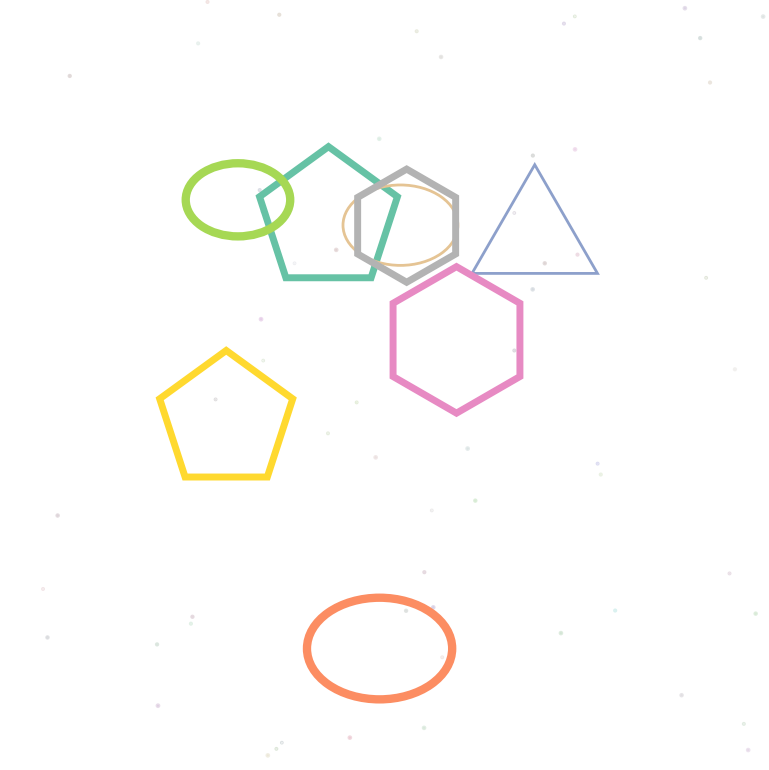[{"shape": "pentagon", "thickness": 2.5, "radius": 0.47, "center": [0.427, 0.715]}, {"shape": "oval", "thickness": 3, "radius": 0.47, "center": [0.493, 0.158]}, {"shape": "triangle", "thickness": 1, "radius": 0.47, "center": [0.694, 0.692]}, {"shape": "hexagon", "thickness": 2.5, "radius": 0.48, "center": [0.593, 0.559]}, {"shape": "oval", "thickness": 3, "radius": 0.34, "center": [0.309, 0.74]}, {"shape": "pentagon", "thickness": 2.5, "radius": 0.45, "center": [0.294, 0.454]}, {"shape": "oval", "thickness": 1, "radius": 0.37, "center": [0.52, 0.708]}, {"shape": "hexagon", "thickness": 2.5, "radius": 0.37, "center": [0.528, 0.707]}]